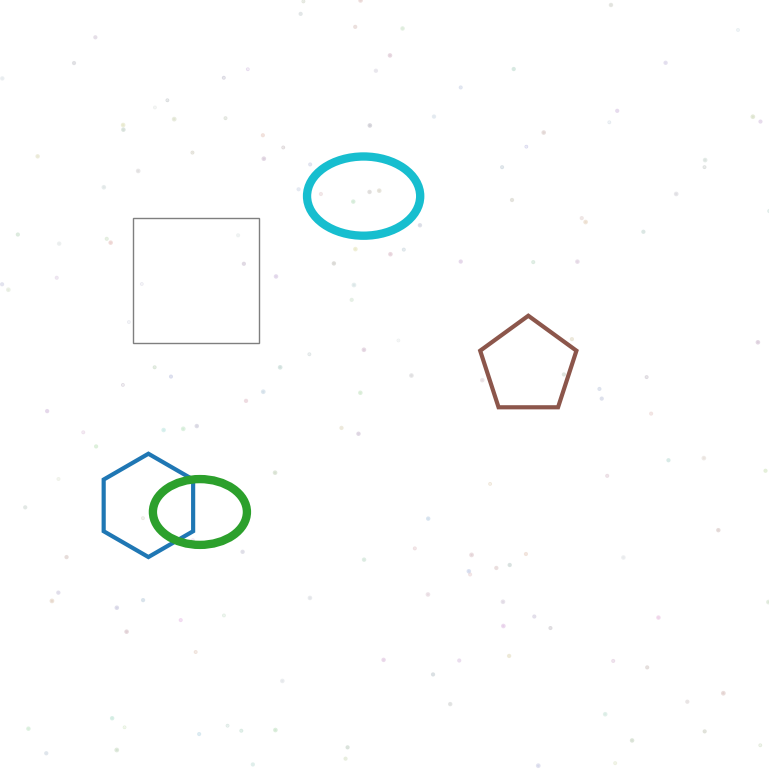[{"shape": "hexagon", "thickness": 1.5, "radius": 0.34, "center": [0.193, 0.344]}, {"shape": "oval", "thickness": 3, "radius": 0.31, "center": [0.26, 0.335]}, {"shape": "pentagon", "thickness": 1.5, "radius": 0.33, "center": [0.686, 0.524]}, {"shape": "square", "thickness": 0.5, "radius": 0.41, "center": [0.255, 0.635]}, {"shape": "oval", "thickness": 3, "radius": 0.37, "center": [0.472, 0.745]}]